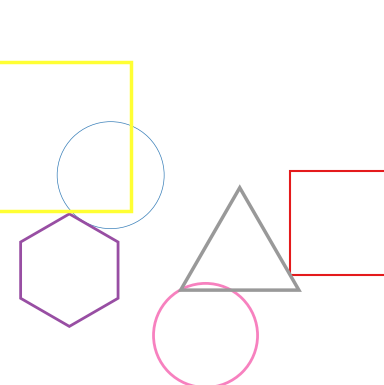[{"shape": "square", "thickness": 1.5, "radius": 0.67, "center": [0.887, 0.42]}, {"shape": "circle", "thickness": 0.5, "radius": 0.69, "center": [0.287, 0.545]}, {"shape": "hexagon", "thickness": 2, "radius": 0.73, "center": [0.18, 0.298]}, {"shape": "square", "thickness": 2.5, "radius": 0.97, "center": [0.147, 0.645]}, {"shape": "circle", "thickness": 2, "radius": 0.68, "center": [0.534, 0.129]}, {"shape": "triangle", "thickness": 2.5, "radius": 0.89, "center": [0.623, 0.335]}]